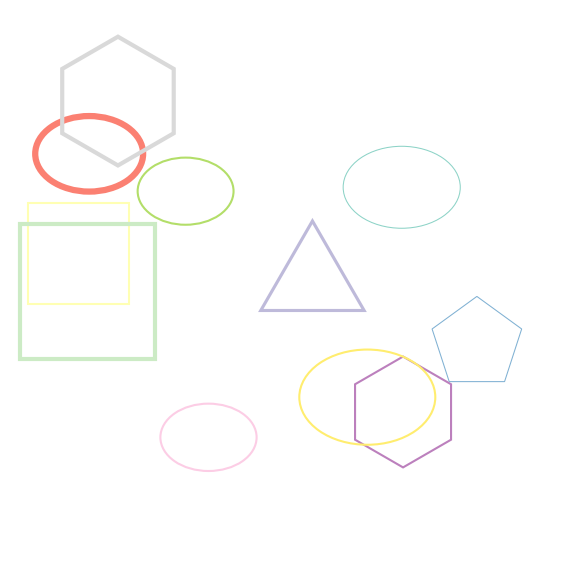[{"shape": "oval", "thickness": 0.5, "radius": 0.51, "center": [0.696, 0.675]}, {"shape": "square", "thickness": 1, "radius": 0.44, "center": [0.136, 0.56]}, {"shape": "triangle", "thickness": 1.5, "radius": 0.52, "center": [0.541, 0.513]}, {"shape": "oval", "thickness": 3, "radius": 0.47, "center": [0.154, 0.733]}, {"shape": "pentagon", "thickness": 0.5, "radius": 0.41, "center": [0.826, 0.404]}, {"shape": "oval", "thickness": 1, "radius": 0.42, "center": [0.321, 0.668]}, {"shape": "oval", "thickness": 1, "radius": 0.42, "center": [0.361, 0.242]}, {"shape": "hexagon", "thickness": 2, "radius": 0.56, "center": [0.204, 0.824]}, {"shape": "hexagon", "thickness": 1, "radius": 0.48, "center": [0.698, 0.286]}, {"shape": "square", "thickness": 2, "radius": 0.58, "center": [0.152, 0.494]}, {"shape": "oval", "thickness": 1, "radius": 0.59, "center": [0.636, 0.311]}]